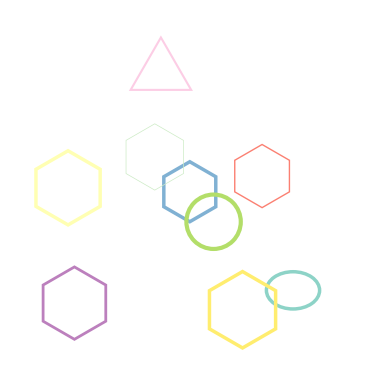[{"shape": "oval", "thickness": 2.5, "radius": 0.35, "center": [0.761, 0.246]}, {"shape": "hexagon", "thickness": 2.5, "radius": 0.48, "center": [0.177, 0.512]}, {"shape": "hexagon", "thickness": 1, "radius": 0.41, "center": [0.681, 0.543]}, {"shape": "hexagon", "thickness": 2.5, "radius": 0.39, "center": [0.493, 0.502]}, {"shape": "circle", "thickness": 3, "radius": 0.35, "center": [0.555, 0.424]}, {"shape": "triangle", "thickness": 1.5, "radius": 0.45, "center": [0.418, 0.812]}, {"shape": "hexagon", "thickness": 2, "radius": 0.47, "center": [0.193, 0.213]}, {"shape": "hexagon", "thickness": 0.5, "radius": 0.43, "center": [0.402, 0.592]}, {"shape": "hexagon", "thickness": 2.5, "radius": 0.5, "center": [0.63, 0.195]}]